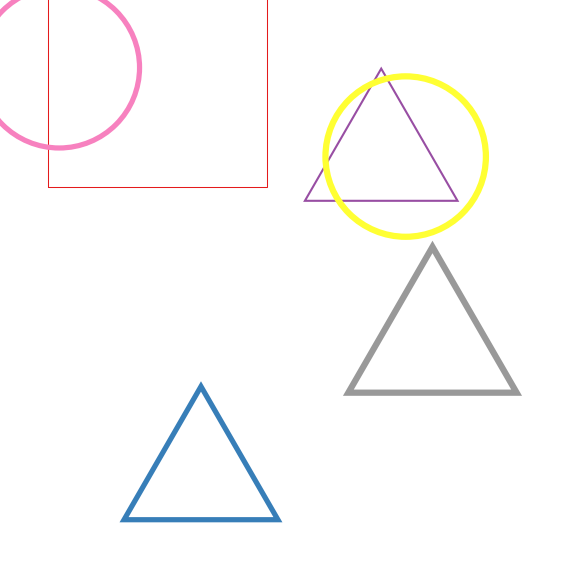[{"shape": "square", "thickness": 0.5, "radius": 0.95, "center": [0.273, 0.864]}, {"shape": "triangle", "thickness": 2.5, "radius": 0.77, "center": [0.348, 0.176]}, {"shape": "triangle", "thickness": 1, "radius": 0.76, "center": [0.66, 0.728]}, {"shape": "circle", "thickness": 3, "radius": 0.69, "center": [0.702, 0.728]}, {"shape": "circle", "thickness": 2.5, "radius": 0.7, "center": [0.103, 0.882]}, {"shape": "triangle", "thickness": 3, "radius": 0.84, "center": [0.749, 0.403]}]